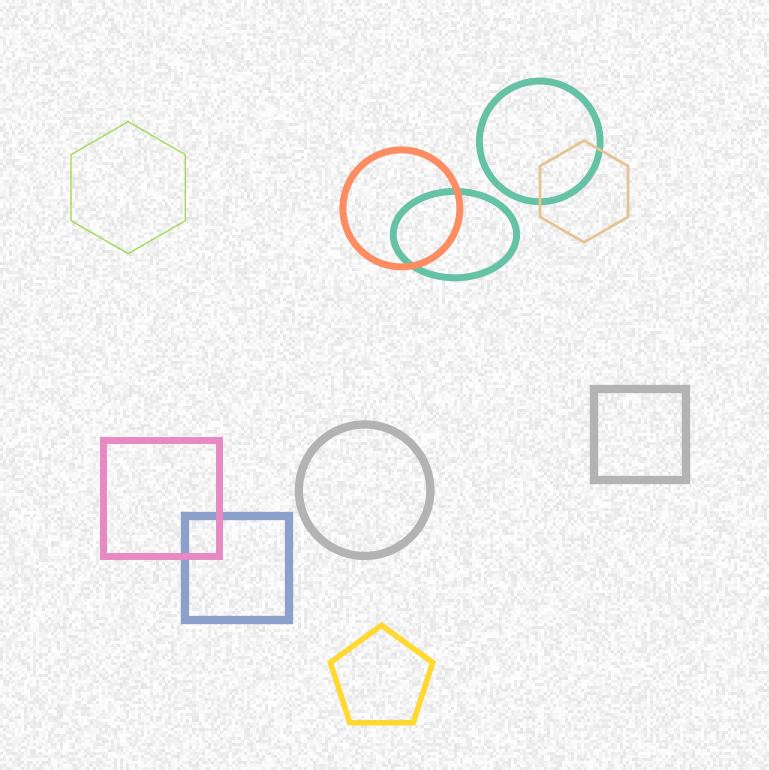[{"shape": "circle", "thickness": 2.5, "radius": 0.39, "center": [0.701, 0.816]}, {"shape": "oval", "thickness": 2.5, "radius": 0.4, "center": [0.591, 0.695]}, {"shape": "circle", "thickness": 2.5, "radius": 0.38, "center": [0.521, 0.729]}, {"shape": "square", "thickness": 3, "radius": 0.34, "center": [0.308, 0.262]}, {"shape": "square", "thickness": 2.5, "radius": 0.38, "center": [0.209, 0.353]}, {"shape": "hexagon", "thickness": 0.5, "radius": 0.43, "center": [0.166, 0.756]}, {"shape": "pentagon", "thickness": 2, "radius": 0.35, "center": [0.495, 0.118]}, {"shape": "hexagon", "thickness": 1, "radius": 0.33, "center": [0.758, 0.751]}, {"shape": "square", "thickness": 3, "radius": 0.3, "center": [0.831, 0.436]}, {"shape": "circle", "thickness": 3, "radius": 0.43, "center": [0.474, 0.363]}]